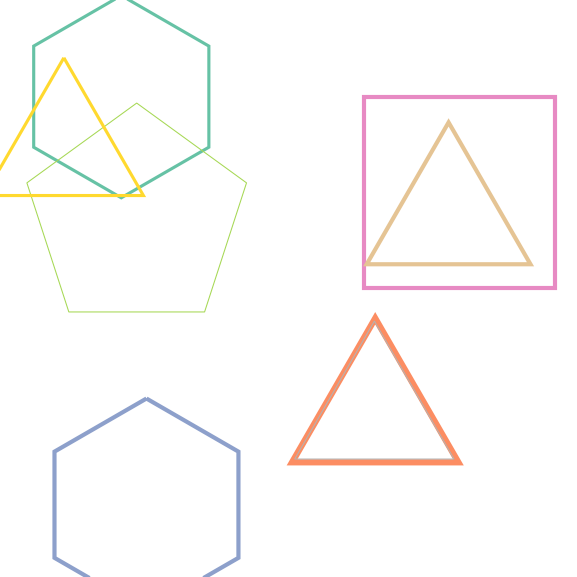[{"shape": "hexagon", "thickness": 1.5, "radius": 0.88, "center": [0.21, 0.832]}, {"shape": "triangle", "thickness": 3, "radius": 0.83, "center": [0.65, 0.282]}, {"shape": "hexagon", "thickness": 2, "radius": 0.92, "center": [0.254, 0.125]}, {"shape": "square", "thickness": 2, "radius": 0.83, "center": [0.795, 0.665]}, {"shape": "pentagon", "thickness": 0.5, "radius": 1.0, "center": [0.237, 0.621]}, {"shape": "triangle", "thickness": 1.5, "radius": 0.8, "center": [0.111, 0.74]}, {"shape": "triangle", "thickness": 2, "radius": 0.82, "center": [0.777, 0.623]}, {"shape": "triangle", "thickness": 0.5, "radius": 0.8, "center": [0.648, 0.284]}]